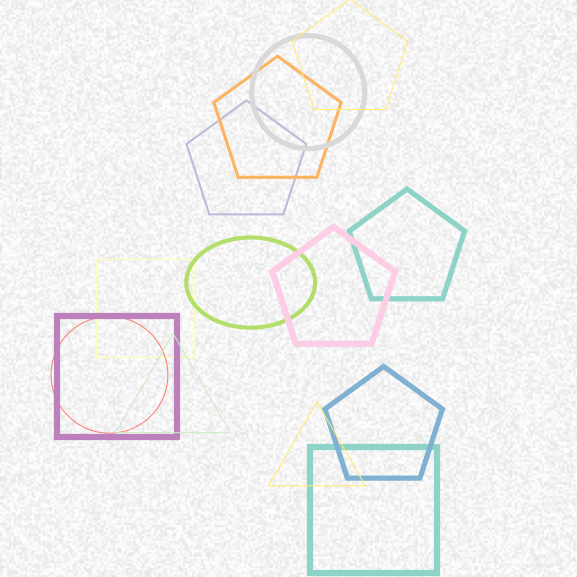[{"shape": "square", "thickness": 3, "radius": 0.55, "center": [0.646, 0.116]}, {"shape": "pentagon", "thickness": 2.5, "radius": 0.53, "center": [0.705, 0.567]}, {"shape": "square", "thickness": 0.5, "radius": 0.43, "center": [0.251, 0.466]}, {"shape": "pentagon", "thickness": 1, "radius": 0.55, "center": [0.427, 0.716]}, {"shape": "circle", "thickness": 0.5, "radius": 0.51, "center": [0.19, 0.35]}, {"shape": "pentagon", "thickness": 2.5, "radius": 0.53, "center": [0.664, 0.258]}, {"shape": "pentagon", "thickness": 1.5, "radius": 0.58, "center": [0.481, 0.786]}, {"shape": "oval", "thickness": 2, "radius": 0.56, "center": [0.434, 0.51]}, {"shape": "pentagon", "thickness": 3, "radius": 0.56, "center": [0.578, 0.494]}, {"shape": "circle", "thickness": 2.5, "radius": 0.49, "center": [0.534, 0.84]}, {"shape": "square", "thickness": 3, "radius": 0.52, "center": [0.202, 0.347]}, {"shape": "triangle", "thickness": 0.5, "radius": 0.57, "center": [0.3, 0.307]}, {"shape": "triangle", "thickness": 0.5, "radius": 0.49, "center": [0.549, 0.206]}, {"shape": "pentagon", "thickness": 0.5, "radius": 0.53, "center": [0.606, 0.895]}]